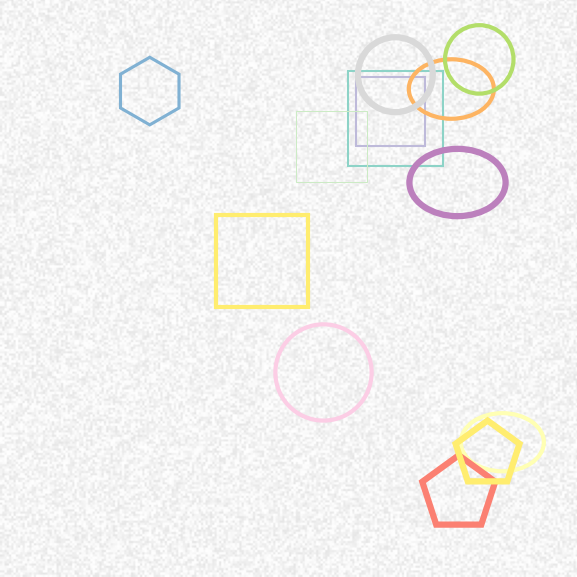[{"shape": "square", "thickness": 1, "radius": 0.41, "center": [0.685, 0.794]}, {"shape": "oval", "thickness": 2, "radius": 0.36, "center": [0.87, 0.233]}, {"shape": "square", "thickness": 1, "radius": 0.3, "center": [0.676, 0.806]}, {"shape": "pentagon", "thickness": 3, "radius": 0.33, "center": [0.794, 0.144]}, {"shape": "hexagon", "thickness": 1.5, "radius": 0.29, "center": [0.259, 0.841]}, {"shape": "oval", "thickness": 2, "radius": 0.37, "center": [0.782, 0.845]}, {"shape": "circle", "thickness": 2, "radius": 0.3, "center": [0.83, 0.896]}, {"shape": "circle", "thickness": 2, "radius": 0.42, "center": [0.56, 0.354]}, {"shape": "circle", "thickness": 3, "radius": 0.32, "center": [0.685, 0.87]}, {"shape": "oval", "thickness": 3, "radius": 0.42, "center": [0.792, 0.683]}, {"shape": "square", "thickness": 0.5, "radius": 0.31, "center": [0.574, 0.746]}, {"shape": "pentagon", "thickness": 3, "radius": 0.29, "center": [0.844, 0.213]}, {"shape": "square", "thickness": 2, "radius": 0.4, "center": [0.453, 0.547]}]